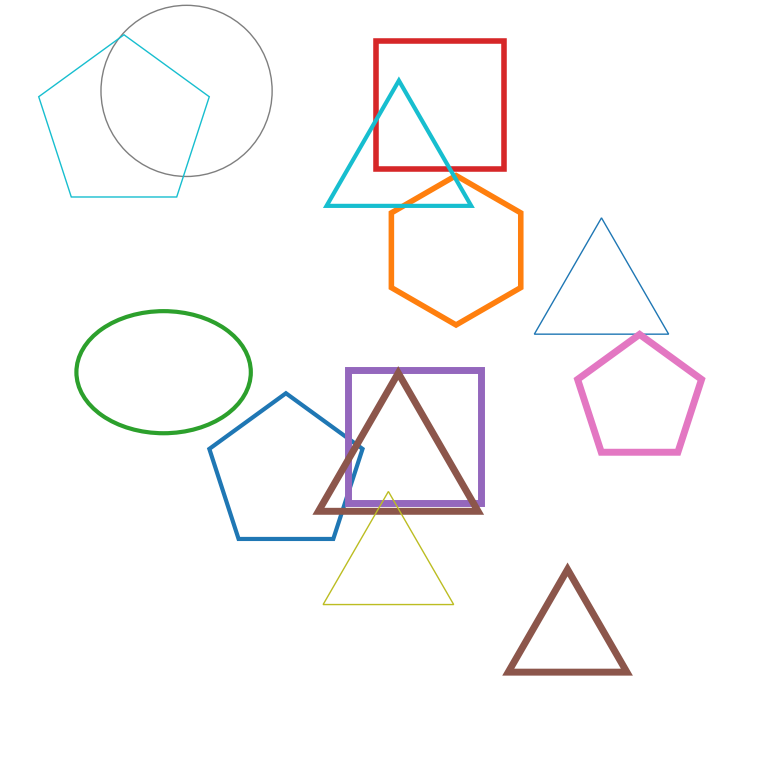[{"shape": "triangle", "thickness": 0.5, "radius": 0.5, "center": [0.781, 0.616]}, {"shape": "pentagon", "thickness": 1.5, "radius": 0.52, "center": [0.371, 0.385]}, {"shape": "hexagon", "thickness": 2, "radius": 0.49, "center": [0.592, 0.675]}, {"shape": "oval", "thickness": 1.5, "radius": 0.57, "center": [0.212, 0.517]}, {"shape": "square", "thickness": 2, "radius": 0.42, "center": [0.572, 0.864]}, {"shape": "square", "thickness": 2.5, "radius": 0.43, "center": [0.538, 0.433]}, {"shape": "triangle", "thickness": 2.5, "radius": 0.44, "center": [0.737, 0.172]}, {"shape": "triangle", "thickness": 2.5, "radius": 0.6, "center": [0.517, 0.396]}, {"shape": "pentagon", "thickness": 2.5, "radius": 0.42, "center": [0.831, 0.481]}, {"shape": "circle", "thickness": 0.5, "radius": 0.56, "center": [0.242, 0.882]}, {"shape": "triangle", "thickness": 0.5, "radius": 0.49, "center": [0.504, 0.264]}, {"shape": "triangle", "thickness": 1.5, "radius": 0.54, "center": [0.518, 0.787]}, {"shape": "pentagon", "thickness": 0.5, "radius": 0.58, "center": [0.161, 0.838]}]